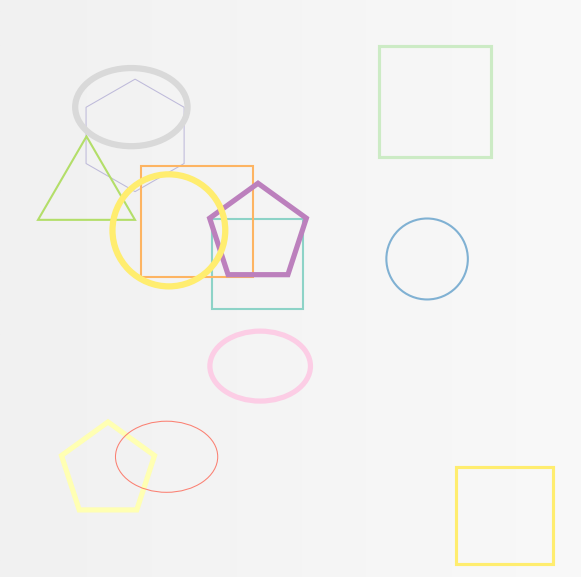[{"shape": "square", "thickness": 1, "radius": 0.39, "center": [0.443, 0.542]}, {"shape": "pentagon", "thickness": 2.5, "radius": 0.42, "center": [0.186, 0.184]}, {"shape": "hexagon", "thickness": 0.5, "radius": 0.49, "center": [0.232, 0.765]}, {"shape": "oval", "thickness": 0.5, "radius": 0.44, "center": [0.287, 0.208]}, {"shape": "circle", "thickness": 1, "radius": 0.35, "center": [0.735, 0.551]}, {"shape": "square", "thickness": 1, "radius": 0.48, "center": [0.338, 0.616]}, {"shape": "triangle", "thickness": 1, "radius": 0.48, "center": [0.149, 0.667]}, {"shape": "oval", "thickness": 2.5, "radius": 0.43, "center": [0.448, 0.365]}, {"shape": "oval", "thickness": 3, "radius": 0.48, "center": [0.226, 0.814]}, {"shape": "pentagon", "thickness": 2.5, "radius": 0.44, "center": [0.444, 0.594]}, {"shape": "square", "thickness": 1.5, "radius": 0.48, "center": [0.748, 0.823]}, {"shape": "circle", "thickness": 3, "radius": 0.49, "center": [0.291, 0.6]}, {"shape": "square", "thickness": 1.5, "radius": 0.42, "center": [0.868, 0.106]}]